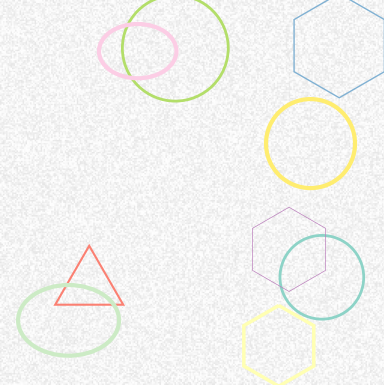[{"shape": "circle", "thickness": 2, "radius": 0.54, "center": [0.836, 0.28]}, {"shape": "hexagon", "thickness": 2.5, "radius": 0.52, "center": [0.724, 0.102]}, {"shape": "triangle", "thickness": 1.5, "radius": 0.51, "center": [0.232, 0.26]}, {"shape": "hexagon", "thickness": 1, "radius": 0.68, "center": [0.881, 0.881]}, {"shape": "circle", "thickness": 2, "radius": 0.69, "center": [0.455, 0.875]}, {"shape": "oval", "thickness": 3, "radius": 0.5, "center": [0.358, 0.867]}, {"shape": "hexagon", "thickness": 0.5, "radius": 0.55, "center": [0.751, 0.352]}, {"shape": "oval", "thickness": 3, "radius": 0.66, "center": [0.178, 0.168]}, {"shape": "circle", "thickness": 3, "radius": 0.58, "center": [0.807, 0.627]}]